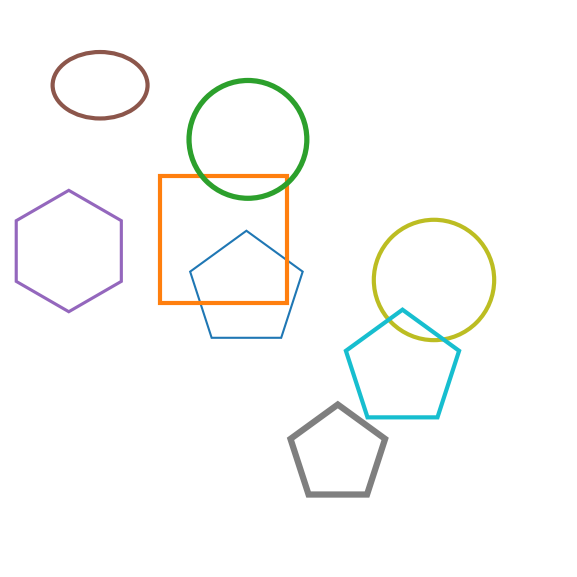[{"shape": "pentagon", "thickness": 1, "radius": 0.51, "center": [0.427, 0.497]}, {"shape": "square", "thickness": 2, "radius": 0.55, "center": [0.387, 0.584]}, {"shape": "circle", "thickness": 2.5, "radius": 0.51, "center": [0.429, 0.758]}, {"shape": "hexagon", "thickness": 1.5, "radius": 0.53, "center": [0.119, 0.564]}, {"shape": "oval", "thickness": 2, "radius": 0.41, "center": [0.173, 0.852]}, {"shape": "pentagon", "thickness": 3, "radius": 0.43, "center": [0.585, 0.213]}, {"shape": "circle", "thickness": 2, "radius": 0.52, "center": [0.752, 0.514]}, {"shape": "pentagon", "thickness": 2, "radius": 0.52, "center": [0.697, 0.36]}]